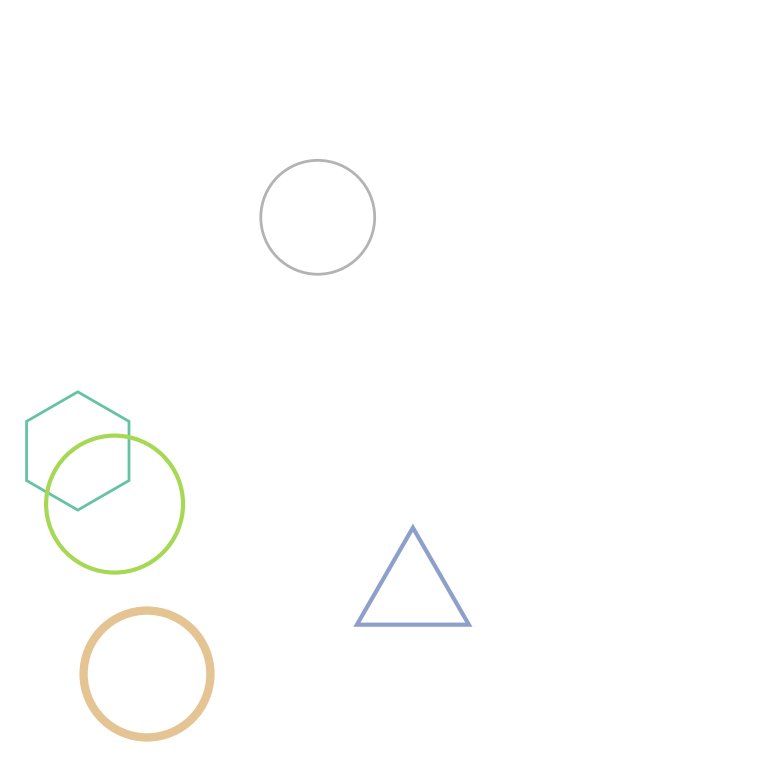[{"shape": "hexagon", "thickness": 1, "radius": 0.38, "center": [0.101, 0.414]}, {"shape": "triangle", "thickness": 1.5, "radius": 0.42, "center": [0.536, 0.231]}, {"shape": "circle", "thickness": 1.5, "radius": 0.44, "center": [0.149, 0.345]}, {"shape": "circle", "thickness": 3, "radius": 0.41, "center": [0.191, 0.125]}, {"shape": "circle", "thickness": 1, "radius": 0.37, "center": [0.413, 0.718]}]